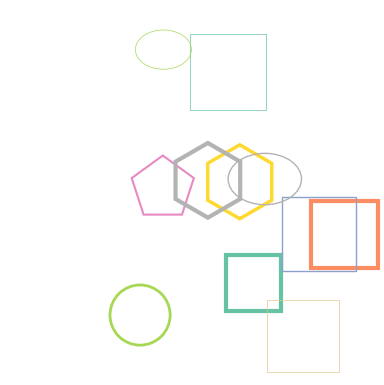[{"shape": "square", "thickness": 3, "radius": 0.36, "center": [0.659, 0.265]}, {"shape": "square", "thickness": 0.5, "radius": 0.49, "center": [0.593, 0.813]}, {"shape": "square", "thickness": 3, "radius": 0.44, "center": [0.894, 0.391]}, {"shape": "square", "thickness": 1, "radius": 0.48, "center": [0.829, 0.392]}, {"shape": "pentagon", "thickness": 1.5, "radius": 0.42, "center": [0.423, 0.511]}, {"shape": "oval", "thickness": 0.5, "radius": 0.36, "center": [0.424, 0.871]}, {"shape": "circle", "thickness": 2, "radius": 0.39, "center": [0.364, 0.182]}, {"shape": "hexagon", "thickness": 2.5, "radius": 0.48, "center": [0.623, 0.528]}, {"shape": "square", "thickness": 0.5, "radius": 0.47, "center": [0.786, 0.127]}, {"shape": "oval", "thickness": 1, "radius": 0.48, "center": [0.688, 0.535]}, {"shape": "hexagon", "thickness": 3, "radius": 0.48, "center": [0.54, 0.532]}]